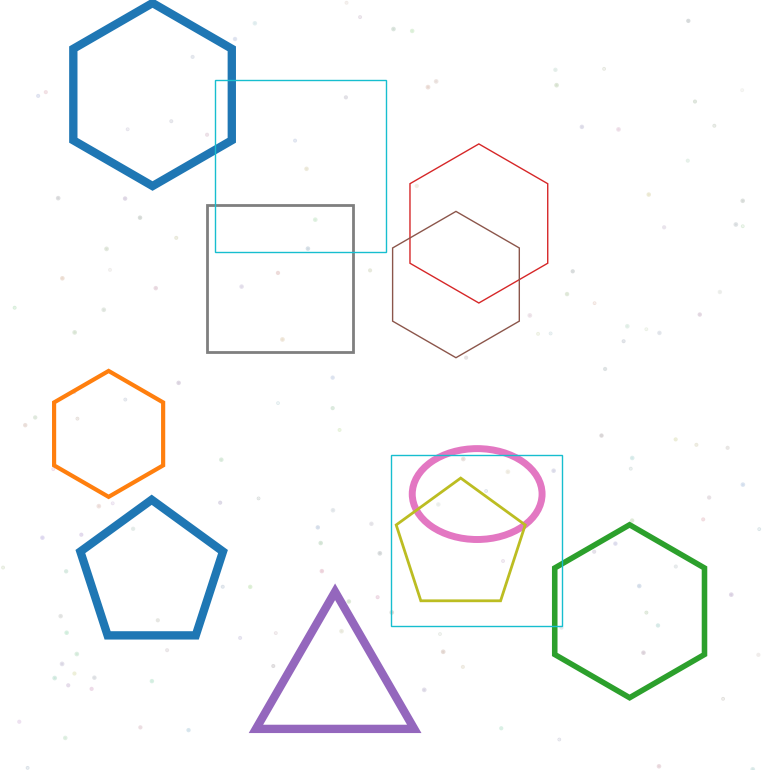[{"shape": "hexagon", "thickness": 3, "radius": 0.59, "center": [0.198, 0.877]}, {"shape": "pentagon", "thickness": 3, "radius": 0.49, "center": [0.197, 0.254]}, {"shape": "hexagon", "thickness": 1.5, "radius": 0.41, "center": [0.141, 0.436]}, {"shape": "hexagon", "thickness": 2, "radius": 0.56, "center": [0.818, 0.206]}, {"shape": "hexagon", "thickness": 0.5, "radius": 0.52, "center": [0.622, 0.71]}, {"shape": "triangle", "thickness": 3, "radius": 0.59, "center": [0.435, 0.113]}, {"shape": "hexagon", "thickness": 0.5, "radius": 0.47, "center": [0.592, 0.63]}, {"shape": "oval", "thickness": 2.5, "radius": 0.42, "center": [0.62, 0.358]}, {"shape": "square", "thickness": 1, "radius": 0.48, "center": [0.364, 0.639]}, {"shape": "pentagon", "thickness": 1, "radius": 0.44, "center": [0.598, 0.291]}, {"shape": "square", "thickness": 0.5, "radius": 0.55, "center": [0.619, 0.298]}, {"shape": "square", "thickness": 0.5, "radius": 0.56, "center": [0.39, 0.784]}]